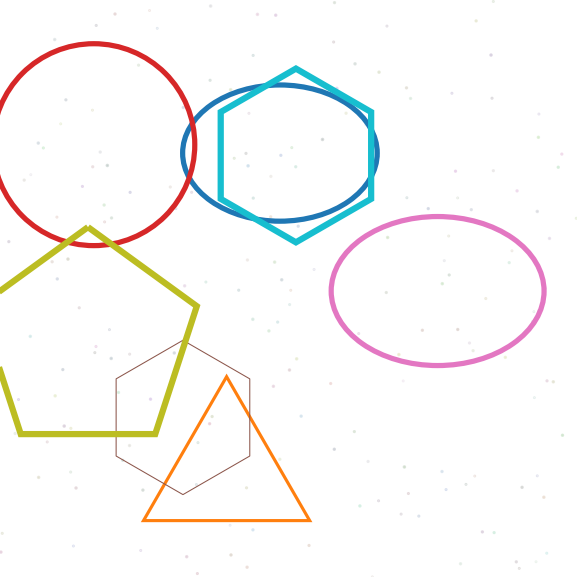[{"shape": "oval", "thickness": 2.5, "radius": 0.84, "center": [0.485, 0.734]}, {"shape": "triangle", "thickness": 1.5, "radius": 0.83, "center": [0.392, 0.181]}, {"shape": "circle", "thickness": 2.5, "radius": 0.87, "center": [0.162, 0.749]}, {"shape": "hexagon", "thickness": 0.5, "radius": 0.67, "center": [0.317, 0.276]}, {"shape": "oval", "thickness": 2.5, "radius": 0.92, "center": [0.758, 0.495]}, {"shape": "pentagon", "thickness": 3, "radius": 0.99, "center": [0.152, 0.408]}, {"shape": "hexagon", "thickness": 3, "radius": 0.75, "center": [0.512, 0.73]}]